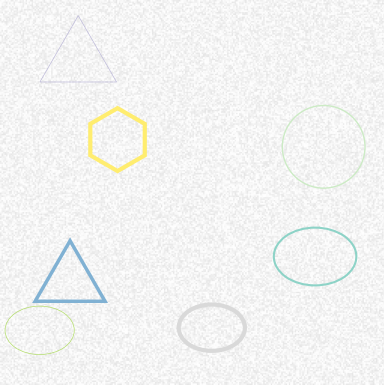[{"shape": "oval", "thickness": 1.5, "radius": 0.54, "center": [0.818, 0.334]}, {"shape": "triangle", "thickness": 0.5, "radius": 0.57, "center": [0.203, 0.845]}, {"shape": "triangle", "thickness": 2.5, "radius": 0.52, "center": [0.182, 0.27]}, {"shape": "oval", "thickness": 0.5, "radius": 0.45, "center": [0.103, 0.142]}, {"shape": "oval", "thickness": 3, "radius": 0.43, "center": [0.55, 0.149]}, {"shape": "circle", "thickness": 1, "radius": 0.54, "center": [0.841, 0.619]}, {"shape": "hexagon", "thickness": 3, "radius": 0.41, "center": [0.305, 0.637]}]